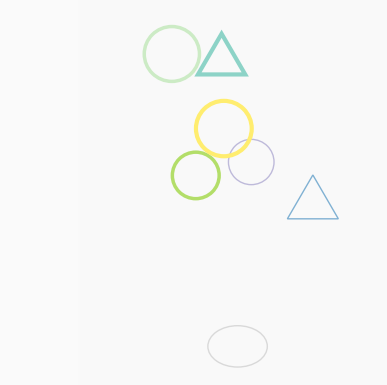[{"shape": "triangle", "thickness": 3, "radius": 0.35, "center": [0.572, 0.842]}, {"shape": "circle", "thickness": 1, "radius": 0.29, "center": [0.648, 0.579]}, {"shape": "triangle", "thickness": 1, "radius": 0.38, "center": [0.807, 0.47]}, {"shape": "circle", "thickness": 2.5, "radius": 0.3, "center": [0.505, 0.544]}, {"shape": "oval", "thickness": 1, "radius": 0.38, "center": [0.613, 0.1]}, {"shape": "circle", "thickness": 2.5, "radius": 0.36, "center": [0.444, 0.86]}, {"shape": "circle", "thickness": 3, "radius": 0.36, "center": [0.578, 0.666]}]